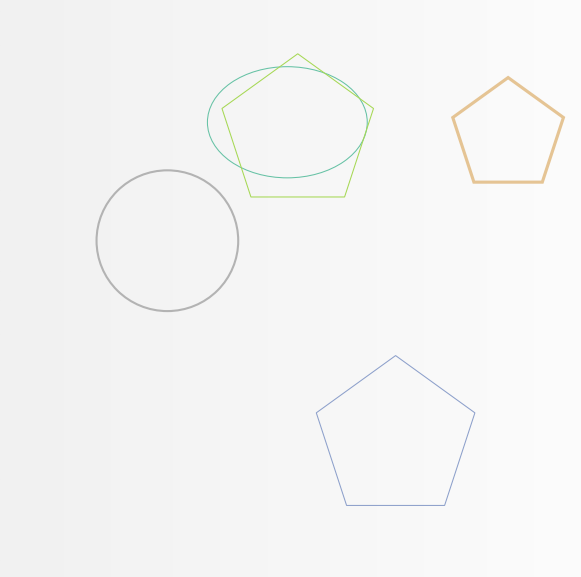[{"shape": "oval", "thickness": 0.5, "radius": 0.69, "center": [0.494, 0.787]}, {"shape": "pentagon", "thickness": 0.5, "radius": 0.72, "center": [0.681, 0.24]}, {"shape": "pentagon", "thickness": 0.5, "radius": 0.69, "center": [0.512, 0.769]}, {"shape": "pentagon", "thickness": 1.5, "radius": 0.5, "center": [0.874, 0.765]}, {"shape": "circle", "thickness": 1, "radius": 0.61, "center": [0.288, 0.582]}]